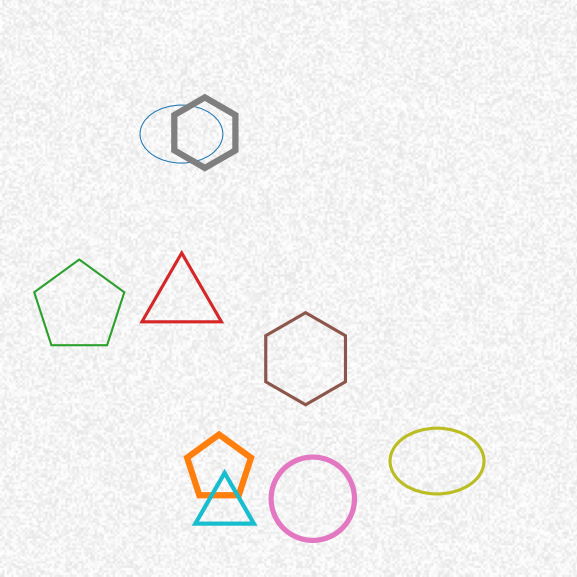[{"shape": "oval", "thickness": 0.5, "radius": 0.36, "center": [0.314, 0.767]}, {"shape": "pentagon", "thickness": 3, "radius": 0.29, "center": [0.379, 0.189]}, {"shape": "pentagon", "thickness": 1, "radius": 0.41, "center": [0.137, 0.468]}, {"shape": "triangle", "thickness": 1.5, "radius": 0.4, "center": [0.315, 0.482]}, {"shape": "hexagon", "thickness": 1.5, "radius": 0.4, "center": [0.529, 0.378]}, {"shape": "circle", "thickness": 2.5, "radius": 0.36, "center": [0.542, 0.136]}, {"shape": "hexagon", "thickness": 3, "radius": 0.31, "center": [0.355, 0.769]}, {"shape": "oval", "thickness": 1.5, "radius": 0.41, "center": [0.757, 0.201]}, {"shape": "triangle", "thickness": 2, "radius": 0.29, "center": [0.389, 0.122]}]